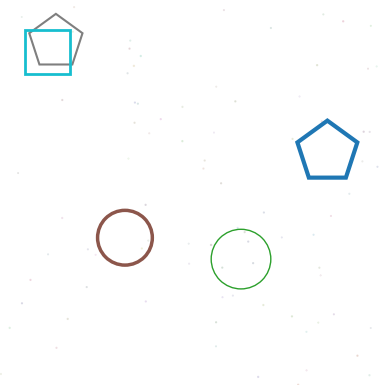[{"shape": "pentagon", "thickness": 3, "radius": 0.41, "center": [0.85, 0.605]}, {"shape": "circle", "thickness": 1, "radius": 0.39, "center": [0.626, 0.327]}, {"shape": "circle", "thickness": 2.5, "radius": 0.36, "center": [0.325, 0.383]}, {"shape": "pentagon", "thickness": 1.5, "radius": 0.36, "center": [0.145, 0.891]}, {"shape": "square", "thickness": 2, "radius": 0.29, "center": [0.123, 0.865]}]